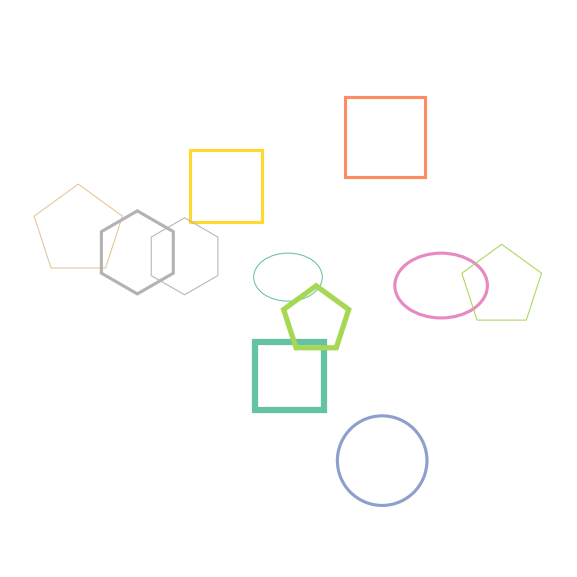[{"shape": "oval", "thickness": 0.5, "radius": 0.3, "center": [0.499, 0.519]}, {"shape": "square", "thickness": 3, "radius": 0.3, "center": [0.501, 0.348]}, {"shape": "square", "thickness": 1.5, "radius": 0.35, "center": [0.666, 0.762]}, {"shape": "circle", "thickness": 1.5, "radius": 0.39, "center": [0.662, 0.201]}, {"shape": "oval", "thickness": 1.5, "radius": 0.4, "center": [0.764, 0.505]}, {"shape": "pentagon", "thickness": 2.5, "radius": 0.3, "center": [0.547, 0.445]}, {"shape": "pentagon", "thickness": 0.5, "radius": 0.36, "center": [0.869, 0.504]}, {"shape": "square", "thickness": 1.5, "radius": 0.31, "center": [0.391, 0.677]}, {"shape": "pentagon", "thickness": 0.5, "radius": 0.4, "center": [0.136, 0.6]}, {"shape": "hexagon", "thickness": 1.5, "radius": 0.36, "center": [0.238, 0.562]}, {"shape": "hexagon", "thickness": 0.5, "radius": 0.33, "center": [0.32, 0.555]}]